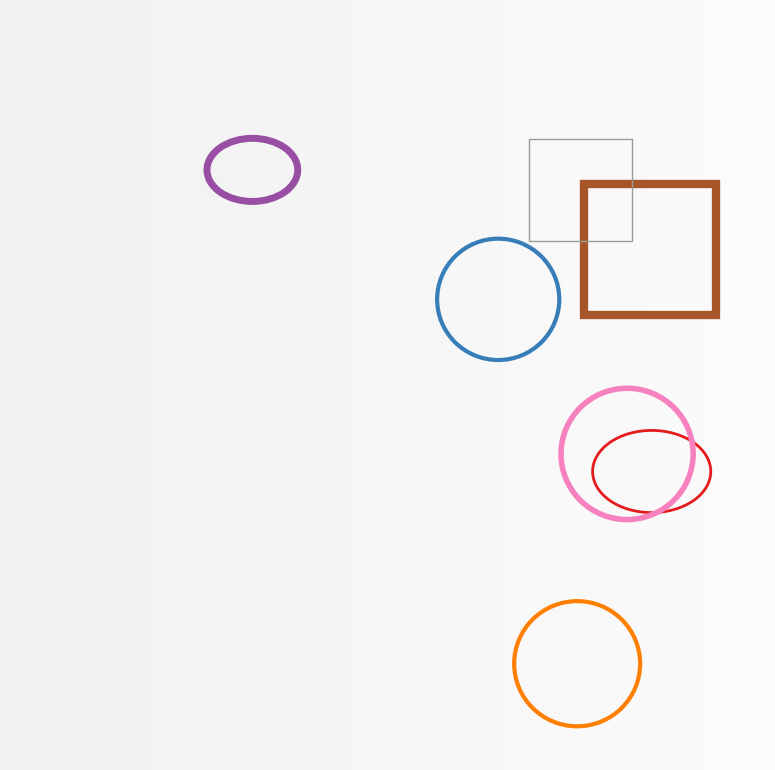[{"shape": "oval", "thickness": 1, "radius": 0.38, "center": [0.841, 0.388]}, {"shape": "circle", "thickness": 1.5, "radius": 0.39, "center": [0.643, 0.611]}, {"shape": "oval", "thickness": 2.5, "radius": 0.29, "center": [0.326, 0.779]}, {"shape": "circle", "thickness": 1.5, "radius": 0.41, "center": [0.745, 0.138]}, {"shape": "square", "thickness": 3, "radius": 0.42, "center": [0.839, 0.676]}, {"shape": "circle", "thickness": 2, "radius": 0.43, "center": [0.809, 0.411]}, {"shape": "square", "thickness": 0.5, "radius": 0.33, "center": [0.749, 0.753]}]